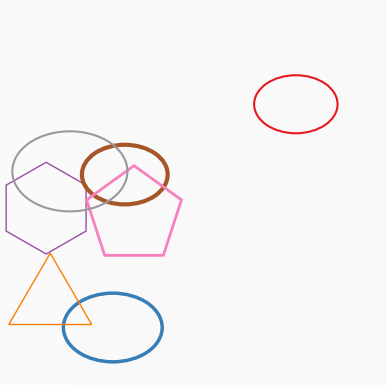[{"shape": "oval", "thickness": 1.5, "radius": 0.54, "center": [0.763, 0.729]}, {"shape": "oval", "thickness": 2.5, "radius": 0.64, "center": [0.291, 0.149]}, {"shape": "hexagon", "thickness": 1, "radius": 0.6, "center": [0.119, 0.459]}, {"shape": "triangle", "thickness": 1, "radius": 0.62, "center": [0.13, 0.219]}, {"shape": "oval", "thickness": 3, "radius": 0.55, "center": [0.322, 0.547]}, {"shape": "pentagon", "thickness": 2, "radius": 0.64, "center": [0.346, 0.441]}, {"shape": "oval", "thickness": 1.5, "radius": 0.74, "center": [0.18, 0.555]}]